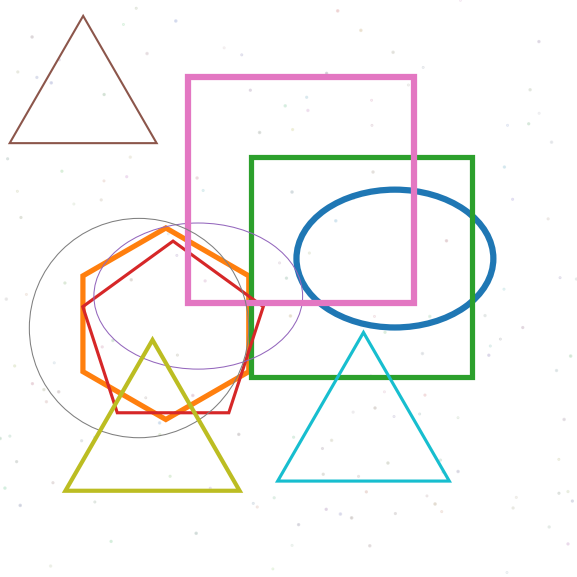[{"shape": "oval", "thickness": 3, "radius": 0.85, "center": [0.684, 0.551]}, {"shape": "hexagon", "thickness": 2.5, "radius": 0.83, "center": [0.287, 0.439]}, {"shape": "square", "thickness": 2.5, "radius": 0.95, "center": [0.626, 0.537]}, {"shape": "pentagon", "thickness": 1.5, "radius": 0.82, "center": [0.3, 0.417]}, {"shape": "oval", "thickness": 0.5, "radius": 0.9, "center": [0.343, 0.486]}, {"shape": "triangle", "thickness": 1, "radius": 0.73, "center": [0.144, 0.825]}, {"shape": "square", "thickness": 3, "radius": 0.98, "center": [0.522, 0.671]}, {"shape": "circle", "thickness": 0.5, "radius": 0.95, "center": [0.241, 0.431]}, {"shape": "triangle", "thickness": 2, "radius": 0.87, "center": [0.264, 0.236]}, {"shape": "triangle", "thickness": 1.5, "radius": 0.86, "center": [0.629, 0.252]}]